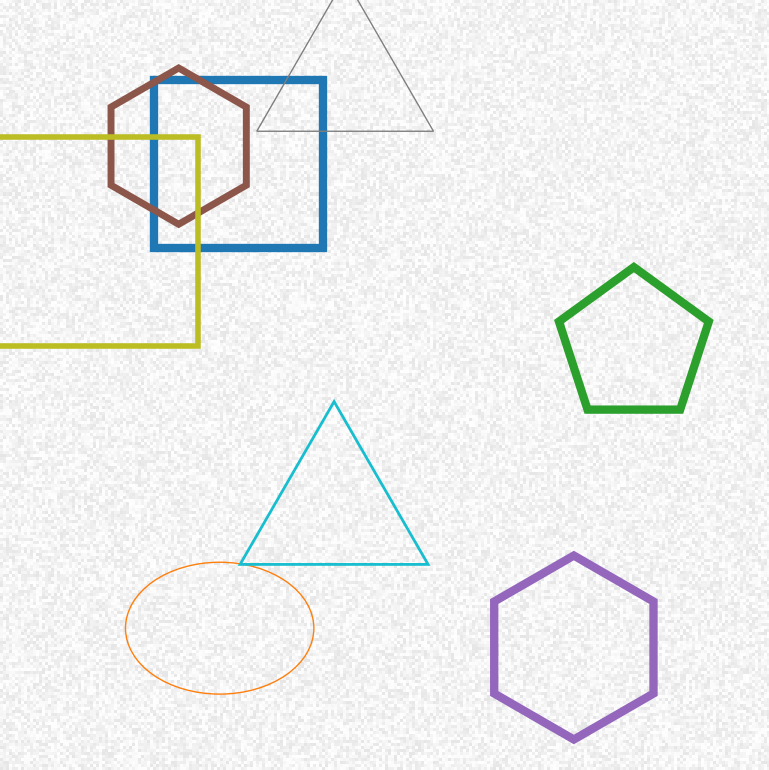[{"shape": "square", "thickness": 3, "radius": 0.55, "center": [0.31, 0.787]}, {"shape": "oval", "thickness": 0.5, "radius": 0.61, "center": [0.285, 0.184]}, {"shape": "pentagon", "thickness": 3, "radius": 0.51, "center": [0.823, 0.551]}, {"shape": "hexagon", "thickness": 3, "radius": 0.6, "center": [0.745, 0.159]}, {"shape": "hexagon", "thickness": 2.5, "radius": 0.51, "center": [0.232, 0.81]}, {"shape": "triangle", "thickness": 0.5, "radius": 0.66, "center": [0.448, 0.896]}, {"shape": "square", "thickness": 2, "radius": 0.68, "center": [0.122, 0.686]}, {"shape": "triangle", "thickness": 1, "radius": 0.7, "center": [0.434, 0.337]}]